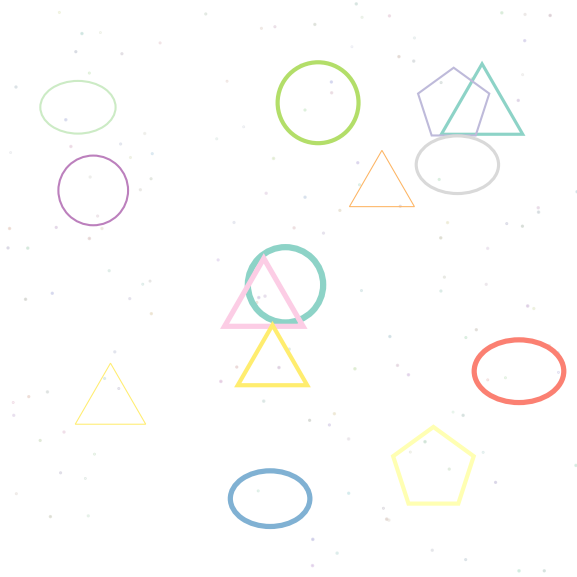[{"shape": "circle", "thickness": 3, "radius": 0.33, "center": [0.494, 0.506]}, {"shape": "triangle", "thickness": 1.5, "radius": 0.41, "center": [0.835, 0.807]}, {"shape": "pentagon", "thickness": 2, "radius": 0.37, "center": [0.751, 0.186]}, {"shape": "pentagon", "thickness": 1, "radius": 0.32, "center": [0.786, 0.817]}, {"shape": "oval", "thickness": 2.5, "radius": 0.39, "center": [0.899, 0.356]}, {"shape": "oval", "thickness": 2.5, "radius": 0.34, "center": [0.468, 0.136]}, {"shape": "triangle", "thickness": 0.5, "radius": 0.33, "center": [0.661, 0.674]}, {"shape": "circle", "thickness": 2, "radius": 0.35, "center": [0.551, 0.821]}, {"shape": "triangle", "thickness": 2.5, "radius": 0.39, "center": [0.457, 0.473]}, {"shape": "oval", "thickness": 1.5, "radius": 0.36, "center": [0.792, 0.714]}, {"shape": "circle", "thickness": 1, "radius": 0.3, "center": [0.161, 0.669]}, {"shape": "oval", "thickness": 1, "radius": 0.33, "center": [0.135, 0.813]}, {"shape": "triangle", "thickness": 2, "radius": 0.35, "center": [0.472, 0.367]}, {"shape": "triangle", "thickness": 0.5, "radius": 0.35, "center": [0.191, 0.3]}]